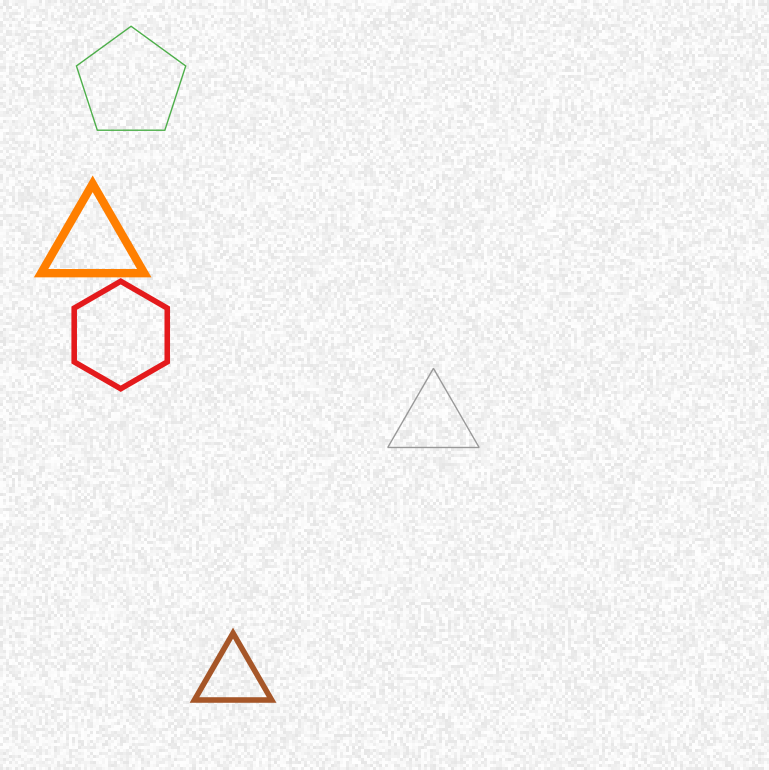[{"shape": "hexagon", "thickness": 2, "radius": 0.35, "center": [0.157, 0.565]}, {"shape": "pentagon", "thickness": 0.5, "radius": 0.37, "center": [0.17, 0.891]}, {"shape": "triangle", "thickness": 3, "radius": 0.39, "center": [0.12, 0.684]}, {"shape": "triangle", "thickness": 2, "radius": 0.29, "center": [0.303, 0.12]}, {"shape": "triangle", "thickness": 0.5, "radius": 0.34, "center": [0.563, 0.453]}]